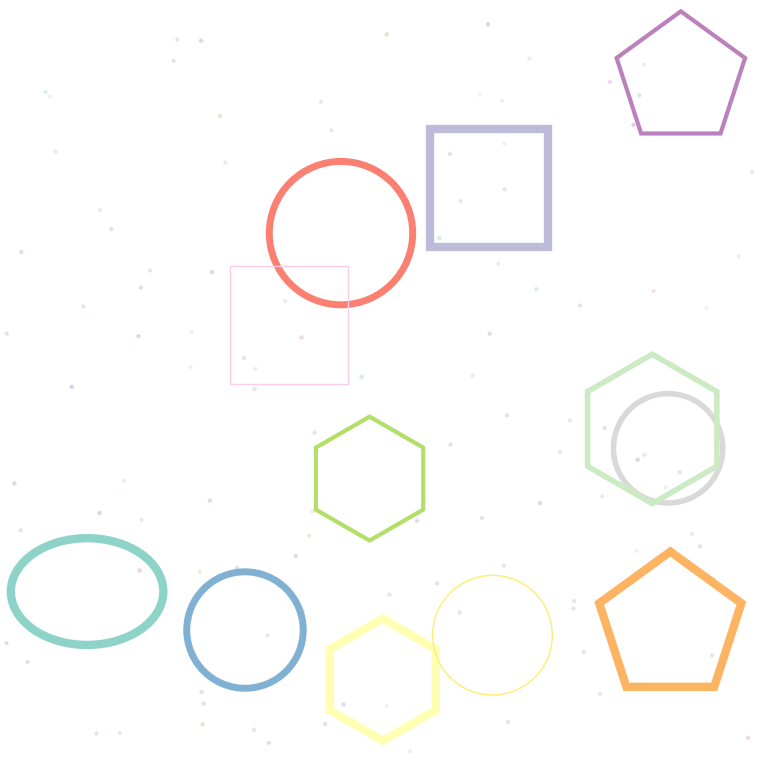[{"shape": "oval", "thickness": 3, "radius": 0.5, "center": [0.113, 0.232]}, {"shape": "hexagon", "thickness": 3, "radius": 0.4, "center": [0.497, 0.117]}, {"shape": "square", "thickness": 3, "radius": 0.38, "center": [0.635, 0.756]}, {"shape": "circle", "thickness": 2.5, "radius": 0.47, "center": [0.443, 0.697]}, {"shape": "circle", "thickness": 2.5, "radius": 0.38, "center": [0.318, 0.182]}, {"shape": "pentagon", "thickness": 3, "radius": 0.49, "center": [0.871, 0.187]}, {"shape": "hexagon", "thickness": 1.5, "radius": 0.4, "center": [0.48, 0.378]}, {"shape": "square", "thickness": 0.5, "radius": 0.38, "center": [0.375, 0.578]}, {"shape": "circle", "thickness": 2, "radius": 0.36, "center": [0.868, 0.418]}, {"shape": "pentagon", "thickness": 1.5, "radius": 0.44, "center": [0.884, 0.898]}, {"shape": "hexagon", "thickness": 2, "radius": 0.48, "center": [0.847, 0.443]}, {"shape": "circle", "thickness": 0.5, "radius": 0.39, "center": [0.64, 0.175]}]